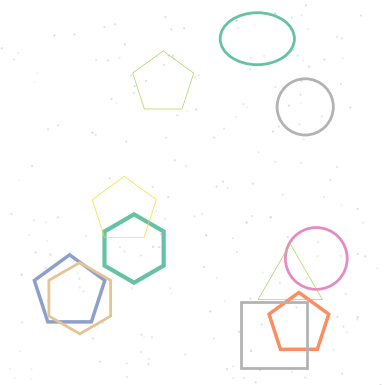[{"shape": "oval", "thickness": 2, "radius": 0.48, "center": [0.668, 0.899]}, {"shape": "hexagon", "thickness": 3, "radius": 0.44, "center": [0.348, 0.354]}, {"shape": "pentagon", "thickness": 2.5, "radius": 0.41, "center": [0.776, 0.159]}, {"shape": "pentagon", "thickness": 2.5, "radius": 0.48, "center": [0.181, 0.242]}, {"shape": "circle", "thickness": 2, "radius": 0.4, "center": [0.821, 0.329]}, {"shape": "pentagon", "thickness": 0.5, "radius": 0.42, "center": [0.424, 0.784]}, {"shape": "triangle", "thickness": 0.5, "radius": 0.48, "center": [0.754, 0.27]}, {"shape": "pentagon", "thickness": 0.5, "radius": 0.44, "center": [0.323, 0.454]}, {"shape": "hexagon", "thickness": 2, "radius": 0.46, "center": [0.207, 0.225]}, {"shape": "circle", "thickness": 2, "radius": 0.37, "center": [0.793, 0.722]}, {"shape": "square", "thickness": 2, "radius": 0.43, "center": [0.711, 0.129]}]